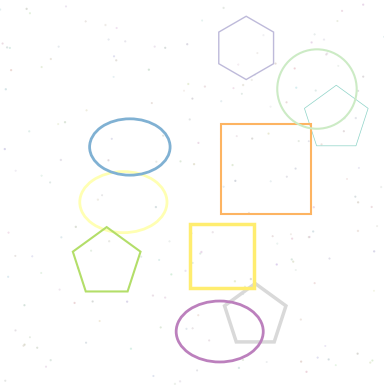[{"shape": "pentagon", "thickness": 0.5, "radius": 0.43, "center": [0.873, 0.692]}, {"shape": "oval", "thickness": 2, "radius": 0.57, "center": [0.32, 0.475]}, {"shape": "hexagon", "thickness": 1, "radius": 0.41, "center": [0.639, 0.876]}, {"shape": "oval", "thickness": 2, "radius": 0.52, "center": [0.337, 0.618]}, {"shape": "square", "thickness": 1.5, "radius": 0.58, "center": [0.69, 0.562]}, {"shape": "pentagon", "thickness": 1.5, "radius": 0.46, "center": [0.277, 0.318]}, {"shape": "pentagon", "thickness": 2.5, "radius": 0.42, "center": [0.663, 0.18]}, {"shape": "oval", "thickness": 2, "radius": 0.57, "center": [0.571, 0.139]}, {"shape": "circle", "thickness": 1.5, "radius": 0.52, "center": [0.823, 0.769]}, {"shape": "square", "thickness": 2.5, "radius": 0.42, "center": [0.576, 0.336]}]